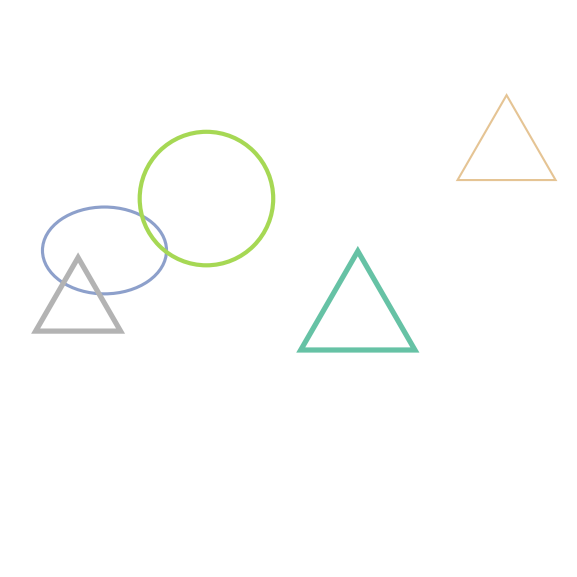[{"shape": "triangle", "thickness": 2.5, "radius": 0.57, "center": [0.62, 0.45]}, {"shape": "oval", "thickness": 1.5, "radius": 0.54, "center": [0.181, 0.565]}, {"shape": "circle", "thickness": 2, "radius": 0.58, "center": [0.357, 0.655]}, {"shape": "triangle", "thickness": 1, "radius": 0.49, "center": [0.877, 0.736]}, {"shape": "triangle", "thickness": 2.5, "radius": 0.42, "center": [0.135, 0.468]}]